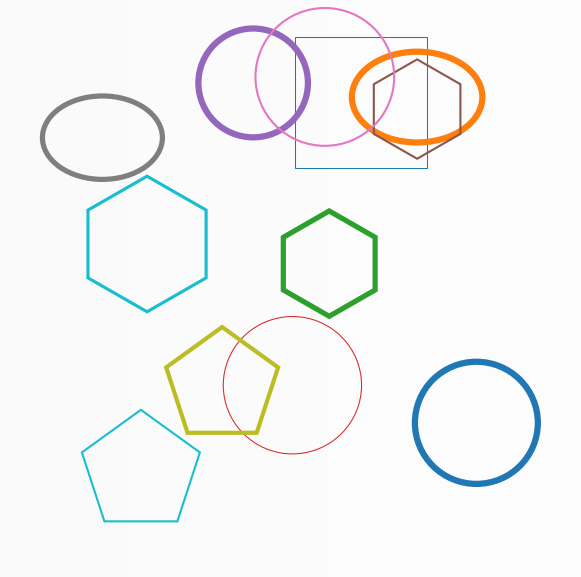[{"shape": "circle", "thickness": 3, "radius": 0.53, "center": [0.82, 0.267]}, {"shape": "square", "thickness": 0.5, "radius": 0.57, "center": [0.621, 0.822]}, {"shape": "oval", "thickness": 3, "radius": 0.56, "center": [0.718, 0.831]}, {"shape": "hexagon", "thickness": 2.5, "radius": 0.46, "center": [0.566, 0.543]}, {"shape": "circle", "thickness": 0.5, "radius": 0.59, "center": [0.503, 0.332]}, {"shape": "circle", "thickness": 3, "radius": 0.47, "center": [0.436, 0.856]}, {"shape": "hexagon", "thickness": 1, "radius": 0.43, "center": [0.718, 0.81]}, {"shape": "circle", "thickness": 1, "radius": 0.6, "center": [0.559, 0.866]}, {"shape": "oval", "thickness": 2.5, "radius": 0.52, "center": [0.176, 0.761]}, {"shape": "pentagon", "thickness": 2, "radius": 0.51, "center": [0.382, 0.332]}, {"shape": "hexagon", "thickness": 1.5, "radius": 0.59, "center": [0.253, 0.577]}, {"shape": "pentagon", "thickness": 1, "radius": 0.53, "center": [0.242, 0.183]}]